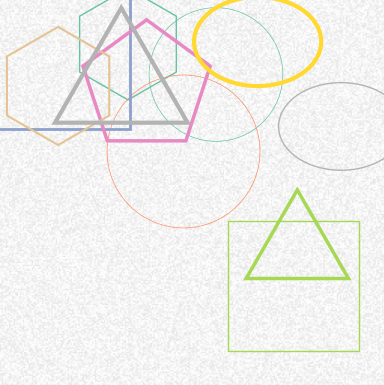[{"shape": "circle", "thickness": 0.5, "radius": 0.87, "center": [0.561, 0.806]}, {"shape": "hexagon", "thickness": 1, "radius": 0.72, "center": [0.332, 0.885]}, {"shape": "circle", "thickness": 0.5, "radius": 0.99, "center": [0.477, 0.607]}, {"shape": "square", "thickness": 2, "radius": 0.96, "center": [0.146, 0.858]}, {"shape": "pentagon", "thickness": 2.5, "radius": 0.87, "center": [0.381, 0.775]}, {"shape": "square", "thickness": 1, "radius": 0.85, "center": [0.763, 0.257]}, {"shape": "triangle", "thickness": 2.5, "radius": 0.77, "center": [0.772, 0.353]}, {"shape": "oval", "thickness": 3, "radius": 0.83, "center": [0.669, 0.892]}, {"shape": "hexagon", "thickness": 1.5, "radius": 0.77, "center": [0.151, 0.777]}, {"shape": "oval", "thickness": 1, "radius": 0.81, "center": [0.886, 0.672]}, {"shape": "triangle", "thickness": 3, "radius": 0.99, "center": [0.315, 0.781]}]